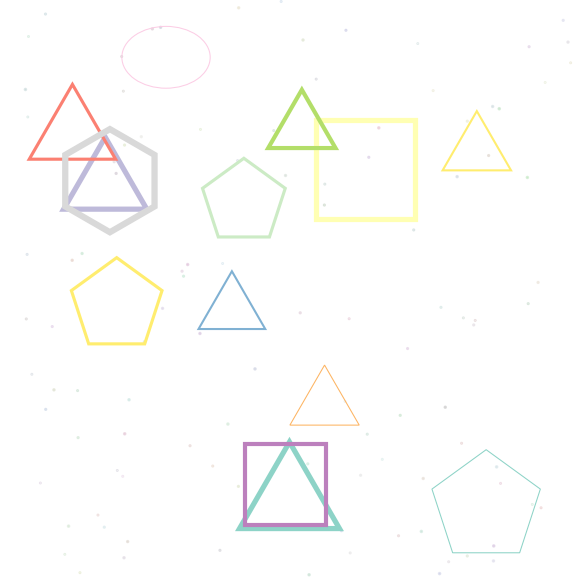[{"shape": "triangle", "thickness": 2.5, "radius": 0.5, "center": [0.501, 0.134]}, {"shape": "pentagon", "thickness": 0.5, "radius": 0.49, "center": [0.842, 0.122]}, {"shape": "square", "thickness": 2.5, "radius": 0.43, "center": [0.633, 0.706]}, {"shape": "triangle", "thickness": 2.5, "radius": 0.42, "center": [0.182, 0.679]}, {"shape": "triangle", "thickness": 1.5, "radius": 0.43, "center": [0.125, 0.767]}, {"shape": "triangle", "thickness": 1, "radius": 0.33, "center": [0.402, 0.463]}, {"shape": "triangle", "thickness": 0.5, "radius": 0.35, "center": [0.562, 0.298]}, {"shape": "triangle", "thickness": 2, "radius": 0.34, "center": [0.523, 0.776]}, {"shape": "oval", "thickness": 0.5, "radius": 0.38, "center": [0.287, 0.9]}, {"shape": "hexagon", "thickness": 3, "radius": 0.45, "center": [0.19, 0.686]}, {"shape": "square", "thickness": 2, "radius": 0.35, "center": [0.494, 0.161]}, {"shape": "pentagon", "thickness": 1.5, "radius": 0.38, "center": [0.422, 0.65]}, {"shape": "pentagon", "thickness": 1.5, "radius": 0.41, "center": [0.202, 0.47]}, {"shape": "triangle", "thickness": 1, "radius": 0.34, "center": [0.826, 0.738]}]